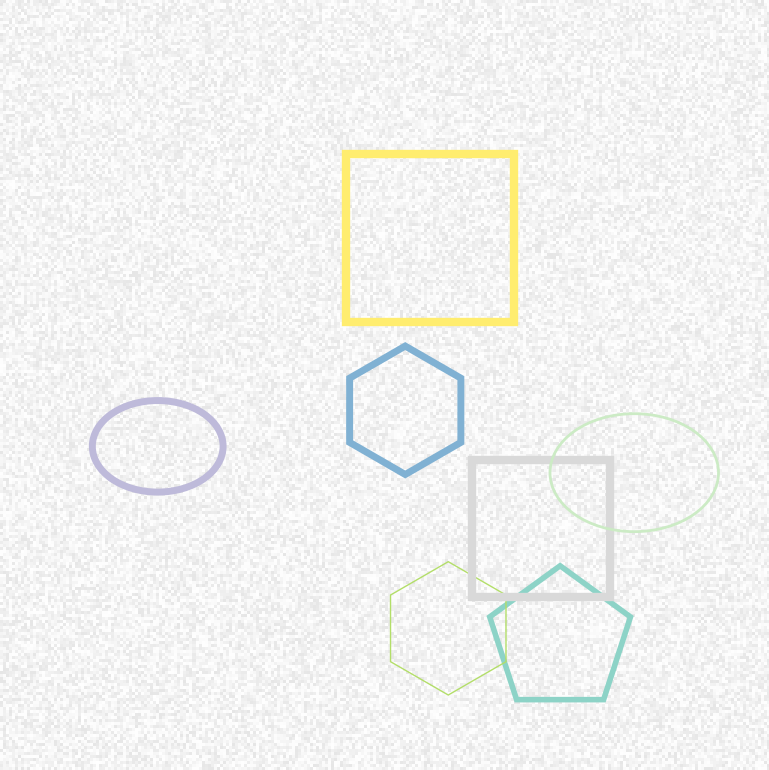[{"shape": "pentagon", "thickness": 2, "radius": 0.48, "center": [0.727, 0.169]}, {"shape": "oval", "thickness": 2.5, "radius": 0.42, "center": [0.205, 0.42]}, {"shape": "hexagon", "thickness": 2.5, "radius": 0.42, "center": [0.526, 0.467]}, {"shape": "hexagon", "thickness": 0.5, "radius": 0.43, "center": [0.582, 0.184]}, {"shape": "square", "thickness": 3, "radius": 0.45, "center": [0.702, 0.314]}, {"shape": "oval", "thickness": 1, "radius": 0.55, "center": [0.824, 0.386]}, {"shape": "square", "thickness": 3, "radius": 0.55, "center": [0.558, 0.691]}]